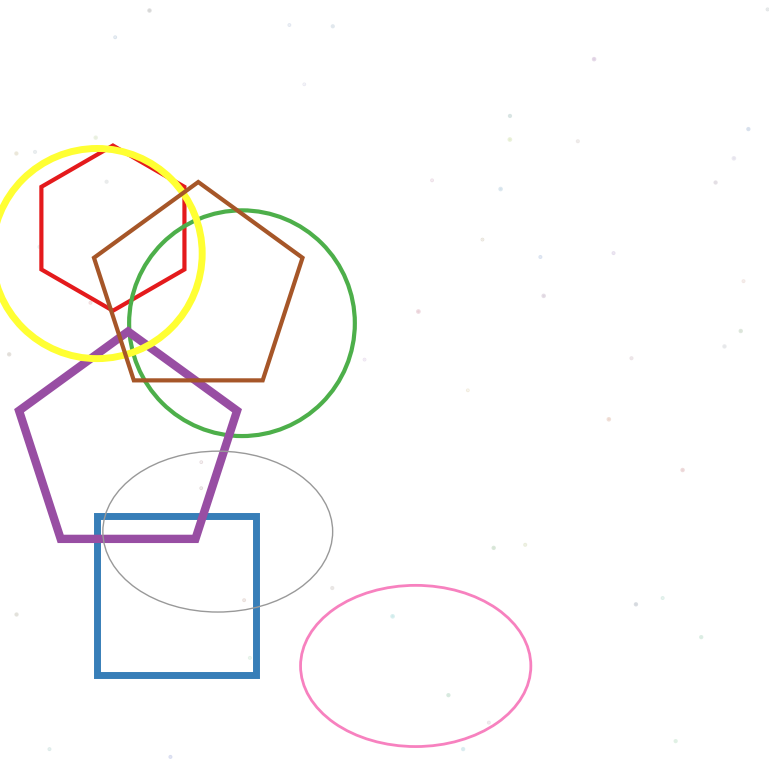[{"shape": "hexagon", "thickness": 1.5, "radius": 0.54, "center": [0.147, 0.704]}, {"shape": "square", "thickness": 2.5, "radius": 0.51, "center": [0.229, 0.227]}, {"shape": "circle", "thickness": 1.5, "radius": 0.73, "center": [0.314, 0.58]}, {"shape": "pentagon", "thickness": 3, "radius": 0.74, "center": [0.166, 0.421]}, {"shape": "circle", "thickness": 2.5, "radius": 0.68, "center": [0.126, 0.671]}, {"shape": "pentagon", "thickness": 1.5, "radius": 0.71, "center": [0.257, 0.621]}, {"shape": "oval", "thickness": 1, "radius": 0.75, "center": [0.54, 0.135]}, {"shape": "oval", "thickness": 0.5, "radius": 0.75, "center": [0.283, 0.31]}]